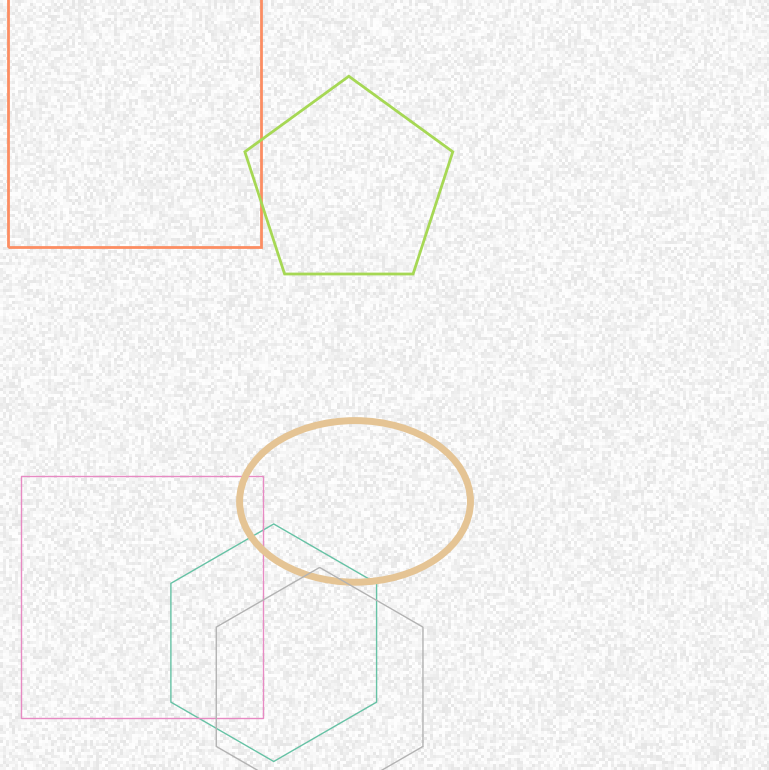[{"shape": "hexagon", "thickness": 0.5, "radius": 0.77, "center": [0.356, 0.165]}, {"shape": "square", "thickness": 1, "radius": 0.82, "center": [0.175, 0.844]}, {"shape": "square", "thickness": 0.5, "radius": 0.79, "center": [0.184, 0.224]}, {"shape": "pentagon", "thickness": 1, "radius": 0.71, "center": [0.453, 0.759]}, {"shape": "oval", "thickness": 2.5, "radius": 0.75, "center": [0.461, 0.349]}, {"shape": "hexagon", "thickness": 0.5, "radius": 0.77, "center": [0.415, 0.108]}]